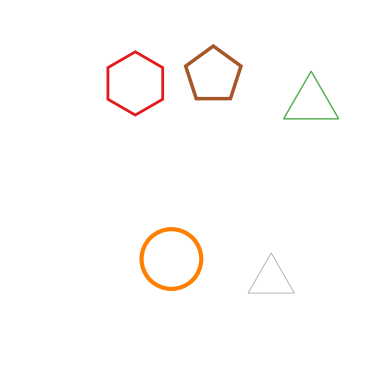[{"shape": "hexagon", "thickness": 2, "radius": 0.41, "center": [0.351, 0.783]}, {"shape": "triangle", "thickness": 1, "radius": 0.41, "center": [0.808, 0.733]}, {"shape": "circle", "thickness": 3, "radius": 0.39, "center": [0.445, 0.327]}, {"shape": "pentagon", "thickness": 2.5, "radius": 0.38, "center": [0.554, 0.805]}, {"shape": "triangle", "thickness": 0.5, "radius": 0.35, "center": [0.704, 0.273]}]